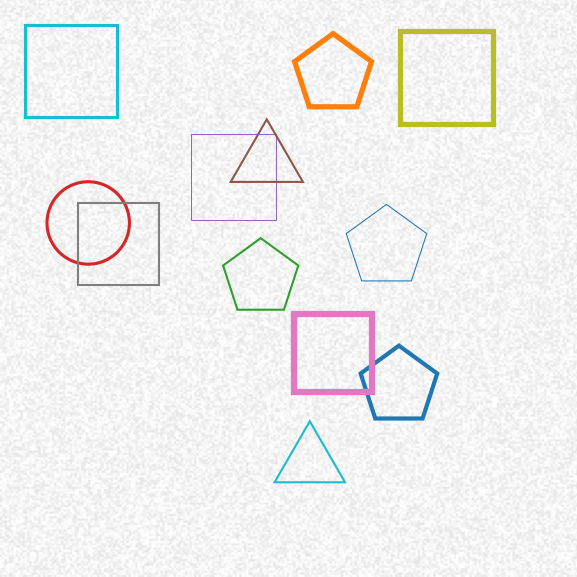[{"shape": "pentagon", "thickness": 0.5, "radius": 0.37, "center": [0.669, 0.572]}, {"shape": "pentagon", "thickness": 2, "radius": 0.35, "center": [0.691, 0.331]}, {"shape": "pentagon", "thickness": 2.5, "radius": 0.35, "center": [0.577, 0.871]}, {"shape": "pentagon", "thickness": 1, "radius": 0.34, "center": [0.451, 0.518]}, {"shape": "circle", "thickness": 1.5, "radius": 0.36, "center": [0.153, 0.613]}, {"shape": "square", "thickness": 0.5, "radius": 0.37, "center": [0.405, 0.693]}, {"shape": "triangle", "thickness": 1, "radius": 0.36, "center": [0.462, 0.72]}, {"shape": "square", "thickness": 3, "radius": 0.34, "center": [0.577, 0.388]}, {"shape": "square", "thickness": 1, "radius": 0.35, "center": [0.205, 0.576]}, {"shape": "square", "thickness": 2.5, "radius": 0.4, "center": [0.773, 0.865]}, {"shape": "square", "thickness": 1.5, "radius": 0.4, "center": [0.122, 0.876]}, {"shape": "triangle", "thickness": 1, "radius": 0.35, "center": [0.536, 0.199]}]